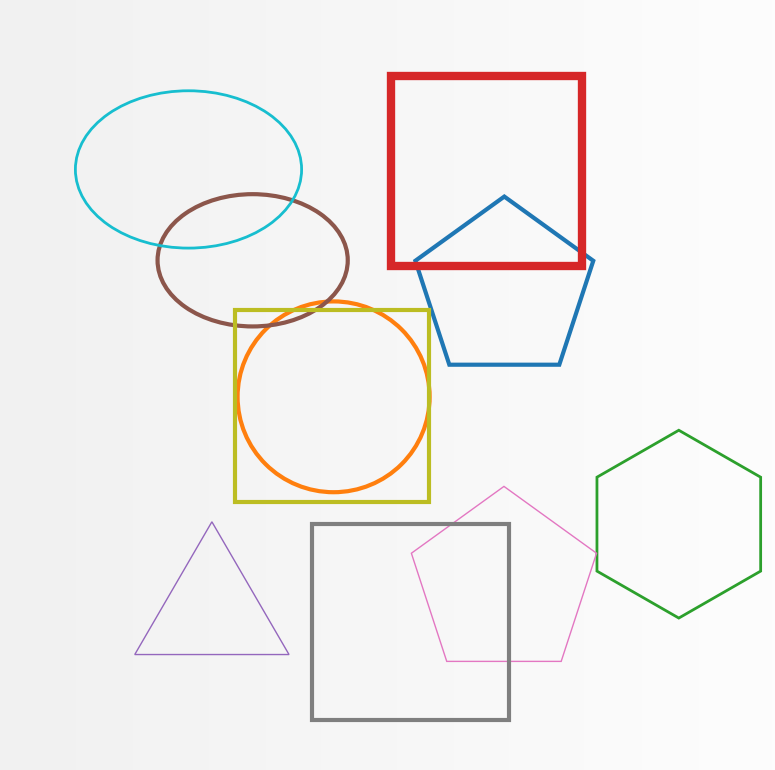[{"shape": "pentagon", "thickness": 1.5, "radius": 0.6, "center": [0.651, 0.624]}, {"shape": "circle", "thickness": 1.5, "radius": 0.62, "center": [0.43, 0.485]}, {"shape": "hexagon", "thickness": 1, "radius": 0.61, "center": [0.876, 0.319]}, {"shape": "square", "thickness": 3, "radius": 0.62, "center": [0.628, 0.778]}, {"shape": "triangle", "thickness": 0.5, "radius": 0.57, "center": [0.273, 0.207]}, {"shape": "oval", "thickness": 1.5, "radius": 0.61, "center": [0.326, 0.662]}, {"shape": "pentagon", "thickness": 0.5, "radius": 0.63, "center": [0.65, 0.243]}, {"shape": "square", "thickness": 1.5, "radius": 0.64, "center": [0.529, 0.192]}, {"shape": "square", "thickness": 1.5, "radius": 0.63, "center": [0.429, 0.473]}, {"shape": "oval", "thickness": 1, "radius": 0.73, "center": [0.243, 0.78]}]